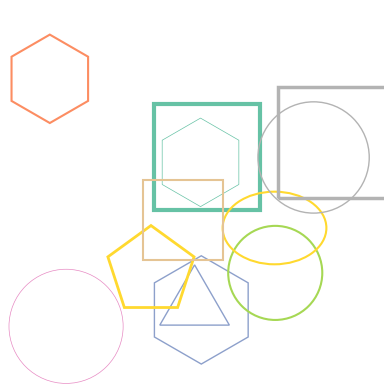[{"shape": "square", "thickness": 3, "radius": 0.69, "center": [0.537, 0.592]}, {"shape": "hexagon", "thickness": 0.5, "radius": 0.57, "center": [0.521, 0.578]}, {"shape": "hexagon", "thickness": 1.5, "radius": 0.57, "center": [0.129, 0.795]}, {"shape": "hexagon", "thickness": 1, "radius": 0.7, "center": [0.523, 0.195]}, {"shape": "triangle", "thickness": 1, "radius": 0.52, "center": [0.505, 0.208]}, {"shape": "circle", "thickness": 0.5, "radius": 0.74, "center": [0.172, 0.152]}, {"shape": "circle", "thickness": 1.5, "radius": 0.61, "center": [0.715, 0.291]}, {"shape": "pentagon", "thickness": 2, "radius": 0.59, "center": [0.392, 0.296]}, {"shape": "oval", "thickness": 1.5, "radius": 0.67, "center": [0.713, 0.408]}, {"shape": "square", "thickness": 1.5, "radius": 0.52, "center": [0.475, 0.429]}, {"shape": "circle", "thickness": 1, "radius": 0.72, "center": [0.815, 0.591]}, {"shape": "square", "thickness": 2.5, "radius": 0.72, "center": [0.865, 0.631]}]